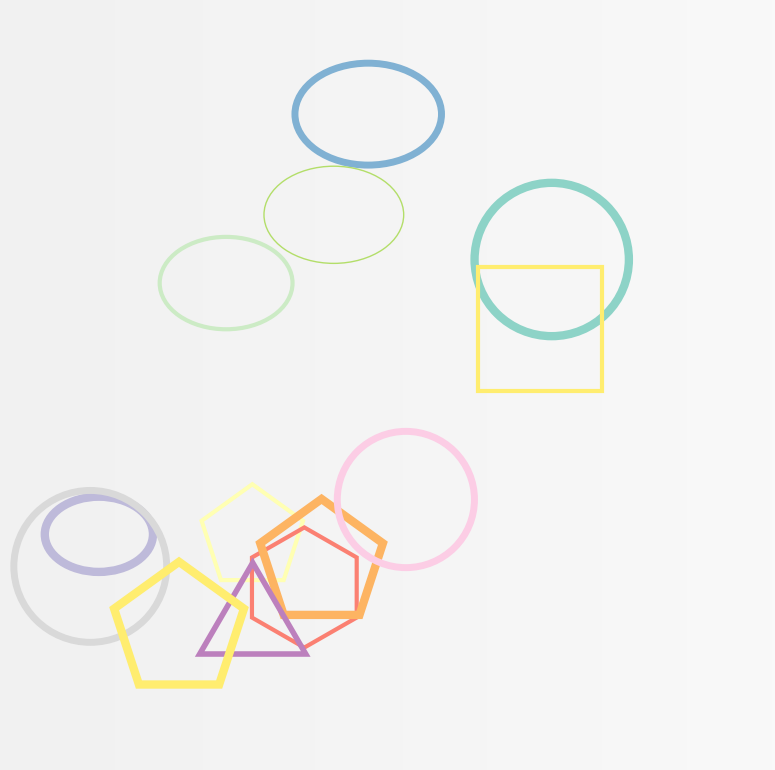[{"shape": "circle", "thickness": 3, "radius": 0.5, "center": [0.712, 0.663]}, {"shape": "pentagon", "thickness": 1.5, "radius": 0.34, "center": [0.326, 0.302]}, {"shape": "oval", "thickness": 3, "radius": 0.35, "center": [0.128, 0.306]}, {"shape": "hexagon", "thickness": 1.5, "radius": 0.39, "center": [0.393, 0.237]}, {"shape": "oval", "thickness": 2.5, "radius": 0.47, "center": [0.475, 0.852]}, {"shape": "pentagon", "thickness": 3, "radius": 0.42, "center": [0.415, 0.269]}, {"shape": "oval", "thickness": 0.5, "radius": 0.45, "center": [0.431, 0.721]}, {"shape": "circle", "thickness": 2.5, "radius": 0.44, "center": [0.524, 0.351]}, {"shape": "circle", "thickness": 2.5, "radius": 0.49, "center": [0.116, 0.264]}, {"shape": "triangle", "thickness": 2, "radius": 0.39, "center": [0.326, 0.19]}, {"shape": "oval", "thickness": 1.5, "radius": 0.43, "center": [0.292, 0.632]}, {"shape": "pentagon", "thickness": 3, "radius": 0.44, "center": [0.231, 0.182]}, {"shape": "square", "thickness": 1.5, "radius": 0.4, "center": [0.697, 0.573]}]